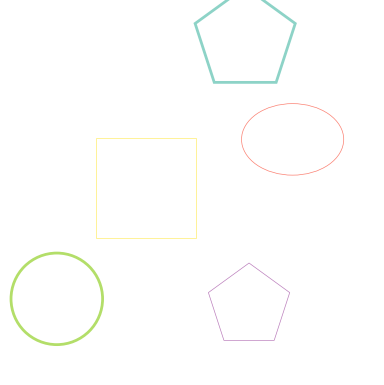[{"shape": "pentagon", "thickness": 2, "radius": 0.68, "center": [0.637, 0.897]}, {"shape": "oval", "thickness": 0.5, "radius": 0.66, "center": [0.76, 0.638]}, {"shape": "circle", "thickness": 2, "radius": 0.59, "center": [0.148, 0.224]}, {"shape": "pentagon", "thickness": 0.5, "radius": 0.56, "center": [0.647, 0.206]}, {"shape": "square", "thickness": 0.5, "radius": 0.65, "center": [0.38, 0.511]}]